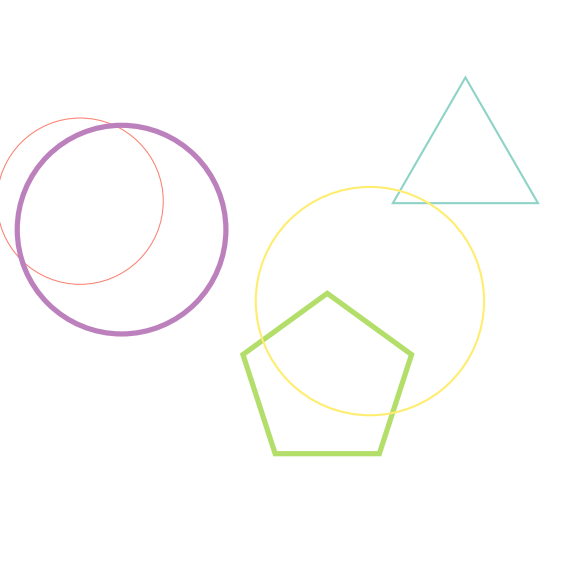[{"shape": "triangle", "thickness": 1, "radius": 0.73, "center": [0.806, 0.72]}, {"shape": "circle", "thickness": 0.5, "radius": 0.72, "center": [0.139, 0.651]}, {"shape": "pentagon", "thickness": 2.5, "radius": 0.77, "center": [0.567, 0.338]}, {"shape": "circle", "thickness": 2.5, "radius": 0.9, "center": [0.211, 0.602]}, {"shape": "circle", "thickness": 1, "radius": 0.99, "center": [0.641, 0.478]}]